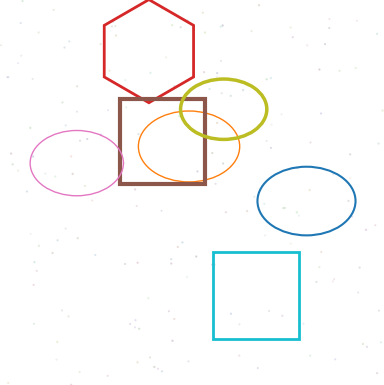[{"shape": "oval", "thickness": 1.5, "radius": 0.64, "center": [0.796, 0.478]}, {"shape": "oval", "thickness": 1, "radius": 0.66, "center": [0.491, 0.62]}, {"shape": "hexagon", "thickness": 2, "radius": 0.67, "center": [0.387, 0.867]}, {"shape": "square", "thickness": 3, "radius": 0.55, "center": [0.423, 0.632]}, {"shape": "oval", "thickness": 1, "radius": 0.61, "center": [0.199, 0.576]}, {"shape": "oval", "thickness": 2.5, "radius": 0.56, "center": [0.581, 0.716]}, {"shape": "square", "thickness": 2, "radius": 0.56, "center": [0.665, 0.232]}]